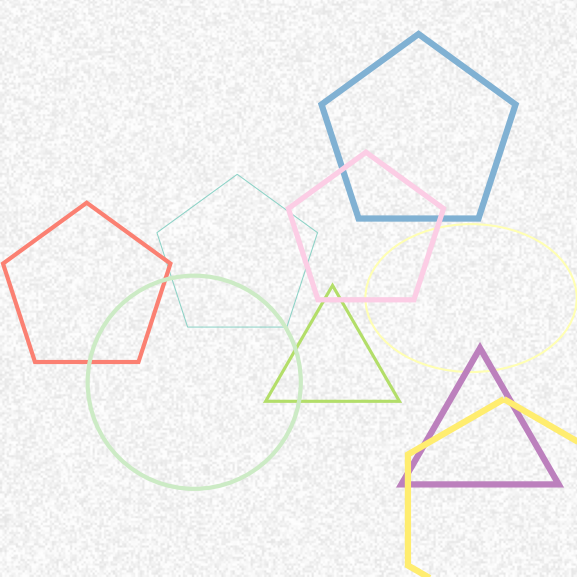[{"shape": "pentagon", "thickness": 0.5, "radius": 0.73, "center": [0.411, 0.551]}, {"shape": "oval", "thickness": 1, "radius": 0.91, "center": [0.816, 0.483]}, {"shape": "pentagon", "thickness": 2, "radius": 0.76, "center": [0.15, 0.496]}, {"shape": "pentagon", "thickness": 3, "radius": 0.88, "center": [0.725, 0.764]}, {"shape": "triangle", "thickness": 1.5, "radius": 0.67, "center": [0.576, 0.371]}, {"shape": "pentagon", "thickness": 2.5, "radius": 0.71, "center": [0.634, 0.594]}, {"shape": "triangle", "thickness": 3, "radius": 0.79, "center": [0.831, 0.239]}, {"shape": "circle", "thickness": 2, "radius": 0.92, "center": [0.336, 0.337]}, {"shape": "hexagon", "thickness": 3, "radius": 0.96, "center": [0.873, 0.116]}]